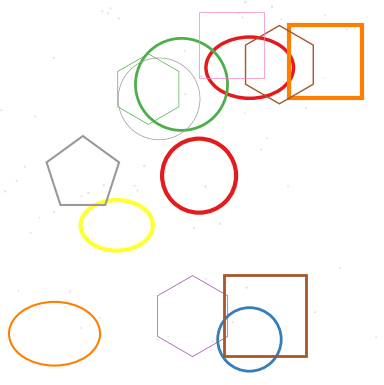[{"shape": "circle", "thickness": 3, "radius": 0.48, "center": [0.517, 0.544]}, {"shape": "oval", "thickness": 2.5, "radius": 0.57, "center": [0.649, 0.824]}, {"shape": "circle", "thickness": 2, "radius": 0.41, "center": [0.648, 0.118]}, {"shape": "hexagon", "thickness": 0.5, "radius": 0.46, "center": [0.385, 0.769]}, {"shape": "circle", "thickness": 2, "radius": 0.6, "center": [0.471, 0.781]}, {"shape": "hexagon", "thickness": 0.5, "radius": 0.53, "center": [0.5, 0.179]}, {"shape": "square", "thickness": 3, "radius": 0.47, "center": [0.846, 0.839]}, {"shape": "oval", "thickness": 1.5, "radius": 0.59, "center": [0.142, 0.133]}, {"shape": "oval", "thickness": 3, "radius": 0.47, "center": [0.303, 0.415]}, {"shape": "hexagon", "thickness": 1, "radius": 0.51, "center": [0.726, 0.832]}, {"shape": "square", "thickness": 2, "radius": 0.53, "center": [0.688, 0.18]}, {"shape": "square", "thickness": 0.5, "radius": 0.43, "center": [0.601, 0.882]}, {"shape": "pentagon", "thickness": 1.5, "radius": 0.5, "center": [0.215, 0.548]}, {"shape": "circle", "thickness": 0.5, "radius": 0.53, "center": [0.413, 0.743]}]